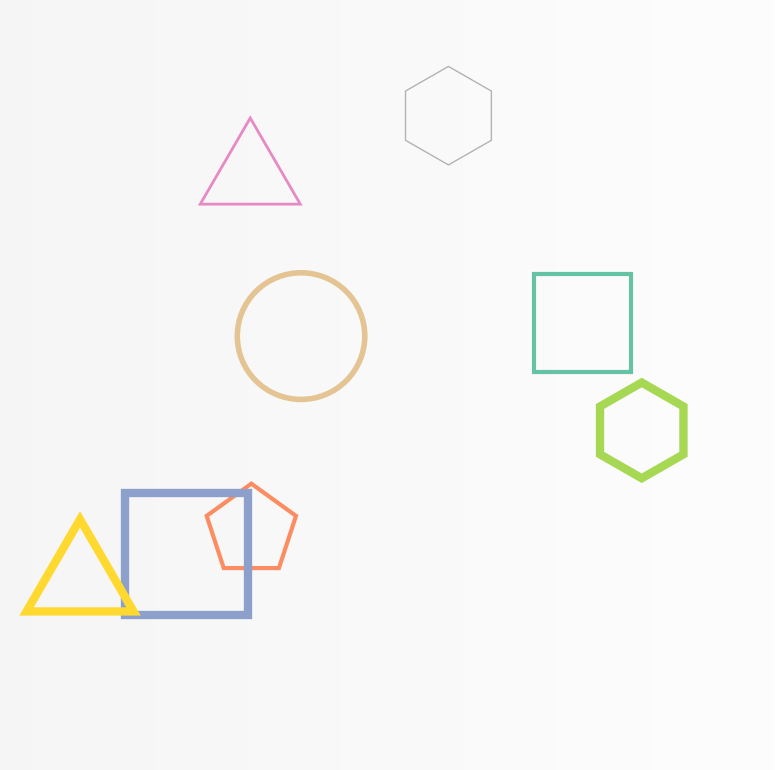[{"shape": "square", "thickness": 1.5, "radius": 0.32, "center": [0.751, 0.58]}, {"shape": "pentagon", "thickness": 1.5, "radius": 0.3, "center": [0.324, 0.311]}, {"shape": "square", "thickness": 3, "radius": 0.4, "center": [0.24, 0.28]}, {"shape": "triangle", "thickness": 1, "radius": 0.37, "center": [0.323, 0.772]}, {"shape": "hexagon", "thickness": 3, "radius": 0.31, "center": [0.828, 0.441]}, {"shape": "triangle", "thickness": 3, "radius": 0.4, "center": [0.103, 0.246]}, {"shape": "circle", "thickness": 2, "radius": 0.41, "center": [0.388, 0.564]}, {"shape": "hexagon", "thickness": 0.5, "radius": 0.32, "center": [0.579, 0.85]}]